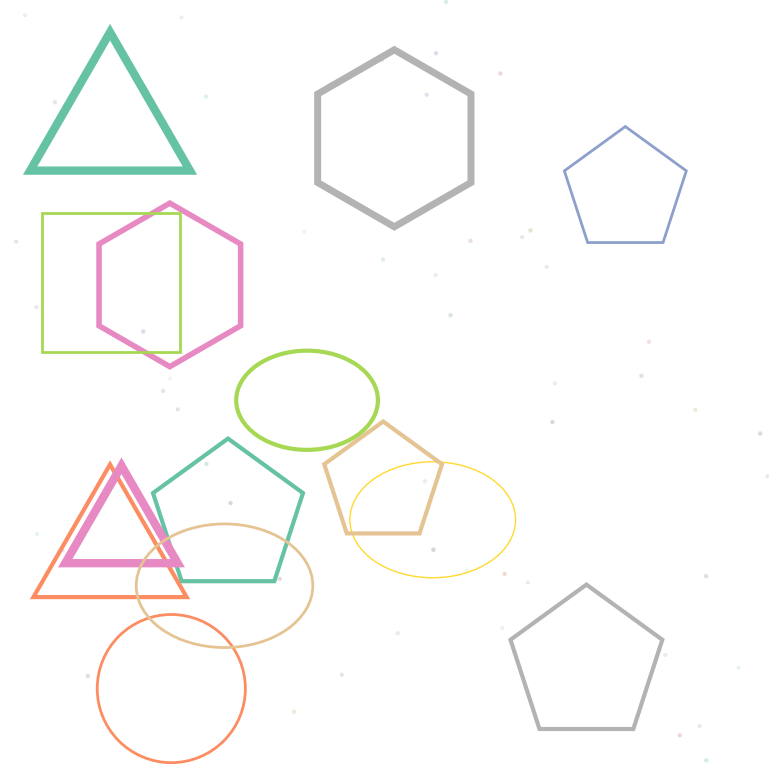[{"shape": "triangle", "thickness": 3, "radius": 0.6, "center": [0.143, 0.838]}, {"shape": "pentagon", "thickness": 1.5, "radius": 0.51, "center": [0.296, 0.328]}, {"shape": "triangle", "thickness": 1.5, "radius": 0.57, "center": [0.143, 0.282]}, {"shape": "circle", "thickness": 1, "radius": 0.48, "center": [0.222, 0.106]}, {"shape": "pentagon", "thickness": 1, "radius": 0.42, "center": [0.812, 0.752]}, {"shape": "hexagon", "thickness": 2, "radius": 0.53, "center": [0.221, 0.63]}, {"shape": "triangle", "thickness": 3, "radius": 0.42, "center": [0.158, 0.311]}, {"shape": "square", "thickness": 1, "radius": 0.45, "center": [0.144, 0.633]}, {"shape": "oval", "thickness": 1.5, "radius": 0.46, "center": [0.399, 0.48]}, {"shape": "oval", "thickness": 0.5, "radius": 0.54, "center": [0.562, 0.325]}, {"shape": "oval", "thickness": 1, "radius": 0.57, "center": [0.292, 0.239]}, {"shape": "pentagon", "thickness": 1.5, "radius": 0.4, "center": [0.498, 0.372]}, {"shape": "hexagon", "thickness": 2.5, "radius": 0.57, "center": [0.512, 0.82]}, {"shape": "pentagon", "thickness": 1.5, "radius": 0.52, "center": [0.762, 0.137]}]